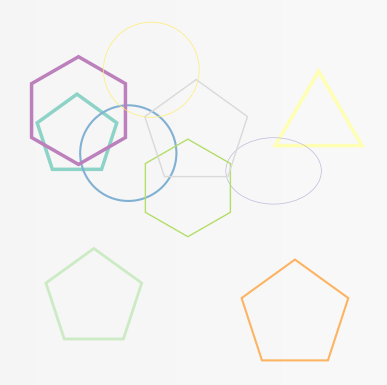[{"shape": "pentagon", "thickness": 2.5, "radius": 0.54, "center": [0.199, 0.648]}, {"shape": "triangle", "thickness": 2.5, "radius": 0.65, "center": [0.822, 0.686]}, {"shape": "oval", "thickness": 0.5, "radius": 0.62, "center": [0.706, 0.556]}, {"shape": "circle", "thickness": 1.5, "radius": 0.62, "center": [0.331, 0.602]}, {"shape": "pentagon", "thickness": 1.5, "radius": 0.72, "center": [0.761, 0.181]}, {"shape": "hexagon", "thickness": 1, "radius": 0.63, "center": [0.485, 0.512]}, {"shape": "pentagon", "thickness": 1, "radius": 0.7, "center": [0.506, 0.654]}, {"shape": "hexagon", "thickness": 2.5, "radius": 0.7, "center": [0.203, 0.713]}, {"shape": "pentagon", "thickness": 2, "radius": 0.65, "center": [0.242, 0.225]}, {"shape": "circle", "thickness": 0.5, "radius": 0.62, "center": [0.39, 0.819]}]